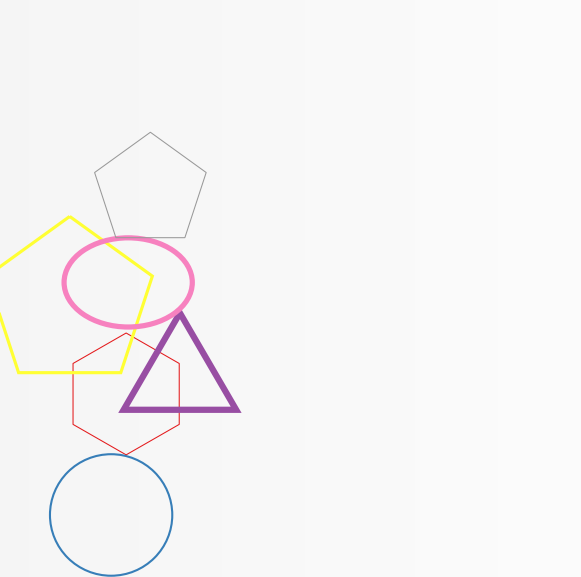[{"shape": "hexagon", "thickness": 0.5, "radius": 0.53, "center": [0.217, 0.317]}, {"shape": "circle", "thickness": 1, "radius": 0.53, "center": [0.191, 0.107]}, {"shape": "triangle", "thickness": 3, "radius": 0.56, "center": [0.31, 0.345]}, {"shape": "pentagon", "thickness": 1.5, "radius": 0.75, "center": [0.12, 0.475]}, {"shape": "oval", "thickness": 2.5, "radius": 0.55, "center": [0.221, 0.51]}, {"shape": "pentagon", "thickness": 0.5, "radius": 0.5, "center": [0.259, 0.669]}]